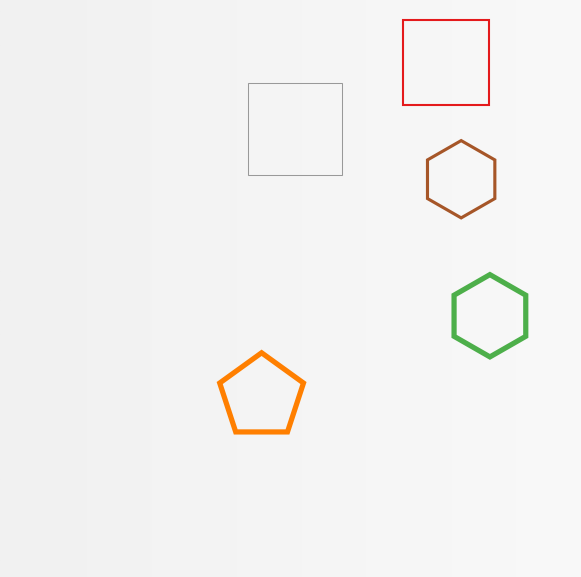[{"shape": "square", "thickness": 1, "radius": 0.37, "center": [0.767, 0.891]}, {"shape": "hexagon", "thickness": 2.5, "radius": 0.36, "center": [0.843, 0.452]}, {"shape": "pentagon", "thickness": 2.5, "radius": 0.38, "center": [0.45, 0.312]}, {"shape": "hexagon", "thickness": 1.5, "radius": 0.33, "center": [0.793, 0.689]}, {"shape": "square", "thickness": 0.5, "radius": 0.4, "center": [0.507, 0.776]}]